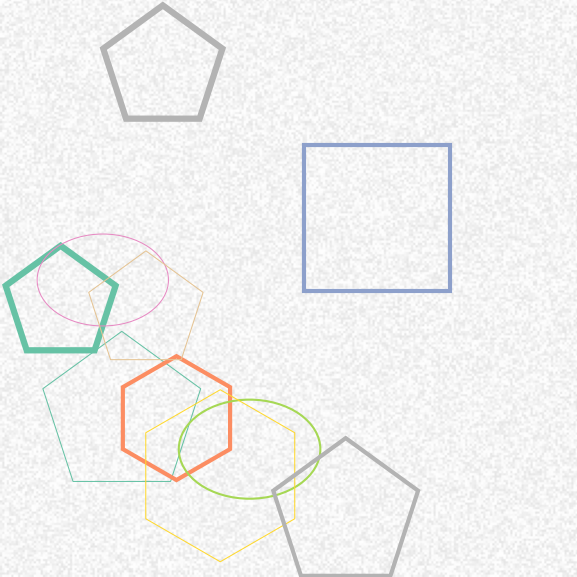[{"shape": "pentagon", "thickness": 3, "radius": 0.5, "center": [0.105, 0.474]}, {"shape": "pentagon", "thickness": 0.5, "radius": 0.72, "center": [0.211, 0.282]}, {"shape": "hexagon", "thickness": 2, "radius": 0.54, "center": [0.306, 0.275]}, {"shape": "square", "thickness": 2, "radius": 0.63, "center": [0.654, 0.622]}, {"shape": "oval", "thickness": 0.5, "radius": 0.57, "center": [0.178, 0.514]}, {"shape": "oval", "thickness": 1, "radius": 0.61, "center": [0.432, 0.221]}, {"shape": "hexagon", "thickness": 0.5, "radius": 0.74, "center": [0.381, 0.175]}, {"shape": "pentagon", "thickness": 0.5, "radius": 0.52, "center": [0.253, 0.461]}, {"shape": "pentagon", "thickness": 2, "radius": 0.66, "center": [0.599, 0.109]}, {"shape": "pentagon", "thickness": 3, "radius": 0.54, "center": [0.282, 0.881]}]